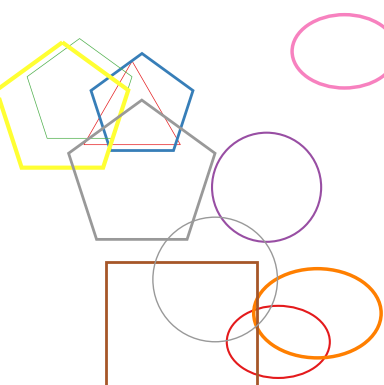[{"shape": "oval", "thickness": 1.5, "radius": 0.67, "center": [0.723, 0.112]}, {"shape": "triangle", "thickness": 0.5, "radius": 0.72, "center": [0.343, 0.697]}, {"shape": "pentagon", "thickness": 2, "radius": 0.7, "center": [0.369, 0.722]}, {"shape": "pentagon", "thickness": 0.5, "radius": 0.72, "center": [0.207, 0.757]}, {"shape": "circle", "thickness": 1.5, "radius": 0.71, "center": [0.692, 0.514]}, {"shape": "oval", "thickness": 2.5, "radius": 0.83, "center": [0.824, 0.186]}, {"shape": "pentagon", "thickness": 3, "radius": 0.9, "center": [0.162, 0.71]}, {"shape": "square", "thickness": 2, "radius": 0.98, "center": [0.471, 0.123]}, {"shape": "oval", "thickness": 2.5, "radius": 0.68, "center": [0.895, 0.867]}, {"shape": "pentagon", "thickness": 2, "radius": 1.0, "center": [0.368, 0.54]}, {"shape": "circle", "thickness": 1, "radius": 0.81, "center": [0.559, 0.274]}]